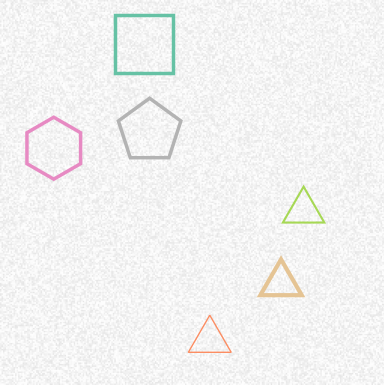[{"shape": "square", "thickness": 2.5, "radius": 0.38, "center": [0.375, 0.887]}, {"shape": "triangle", "thickness": 1, "radius": 0.32, "center": [0.545, 0.117]}, {"shape": "hexagon", "thickness": 2.5, "radius": 0.4, "center": [0.14, 0.615]}, {"shape": "triangle", "thickness": 1.5, "radius": 0.31, "center": [0.789, 0.453]}, {"shape": "triangle", "thickness": 3, "radius": 0.31, "center": [0.73, 0.264]}, {"shape": "pentagon", "thickness": 2.5, "radius": 0.43, "center": [0.389, 0.659]}]